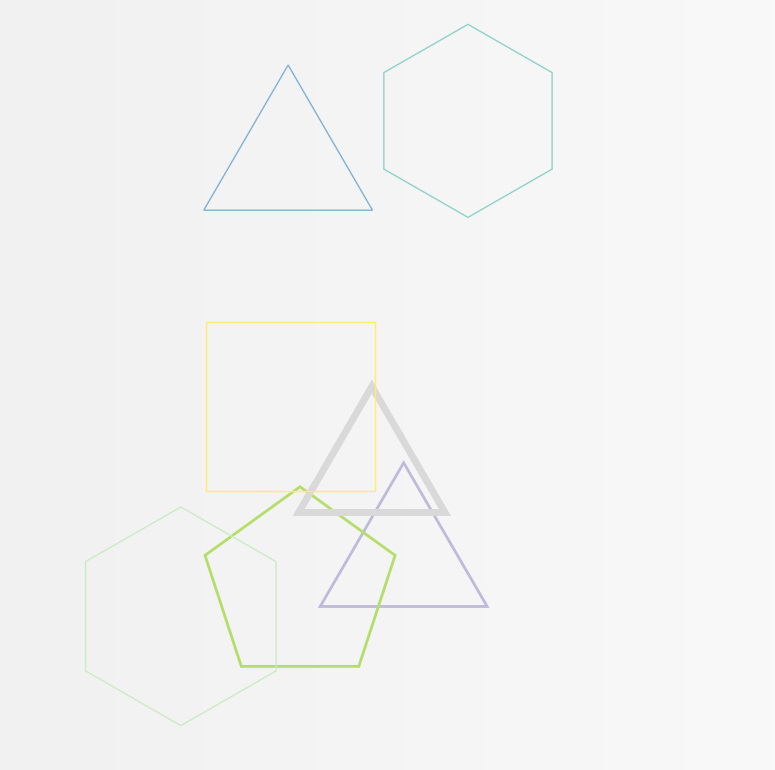[{"shape": "hexagon", "thickness": 0.5, "radius": 0.63, "center": [0.604, 0.843]}, {"shape": "triangle", "thickness": 1, "radius": 0.62, "center": [0.521, 0.275]}, {"shape": "triangle", "thickness": 0.5, "radius": 0.63, "center": [0.372, 0.79]}, {"shape": "pentagon", "thickness": 1, "radius": 0.64, "center": [0.387, 0.239]}, {"shape": "triangle", "thickness": 2.5, "radius": 0.55, "center": [0.48, 0.389]}, {"shape": "hexagon", "thickness": 0.5, "radius": 0.71, "center": [0.233, 0.2]}, {"shape": "square", "thickness": 0.5, "radius": 0.55, "center": [0.374, 0.472]}]